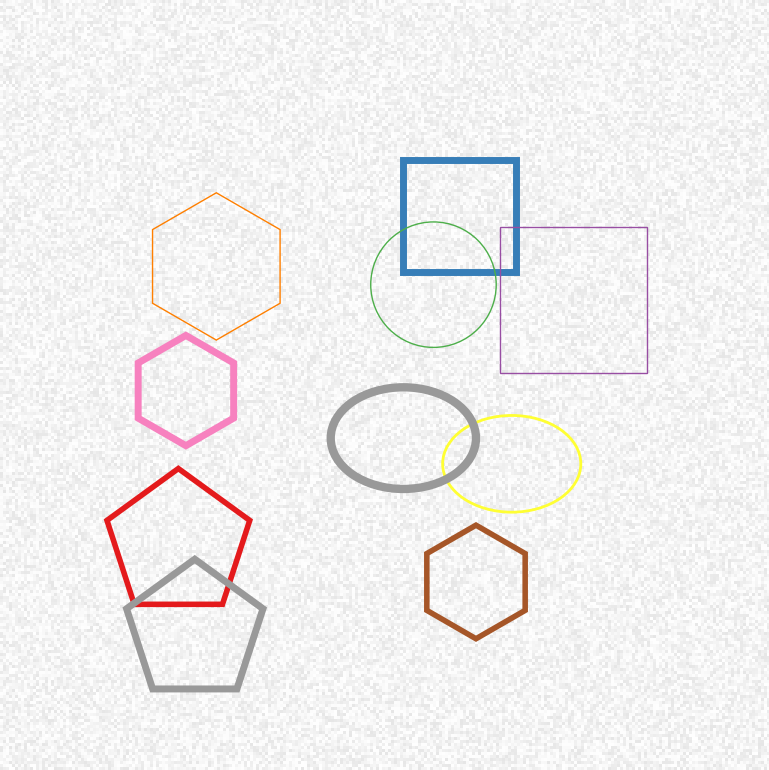[{"shape": "pentagon", "thickness": 2, "radius": 0.49, "center": [0.232, 0.294]}, {"shape": "square", "thickness": 2.5, "radius": 0.37, "center": [0.597, 0.719]}, {"shape": "circle", "thickness": 0.5, "radius": 0.41, "center": [0.563, 0.63]}, {"shape": "square", "thickness": 0.5, "radius": 0.48, "center": [0.744, 0.61]}, {"shape": "hexagon", "thickness": 0.5, "radius": 0.48, "center": [0.281, 0.654]}, {"shape": "oval", "thickness": 1, "radius": 0.45, "center": [0.665, 0.398]}, {"shape": "hexagon", "thickness": 2, "radius": 0.37, "center": [0.618, 0.244]}, {"shape": "hexagon", "thickness": 2.5, "radius": 0.36, "center": [0.241, 0.493]}, {"shape": "pentagon", "thickness": 2.5, "radius": 0.47, "center": [0.253, 0.181]}, {"shape": "oval", "thickness": 3, "radius": 0.47, "center": [0.524, 0.431]}]